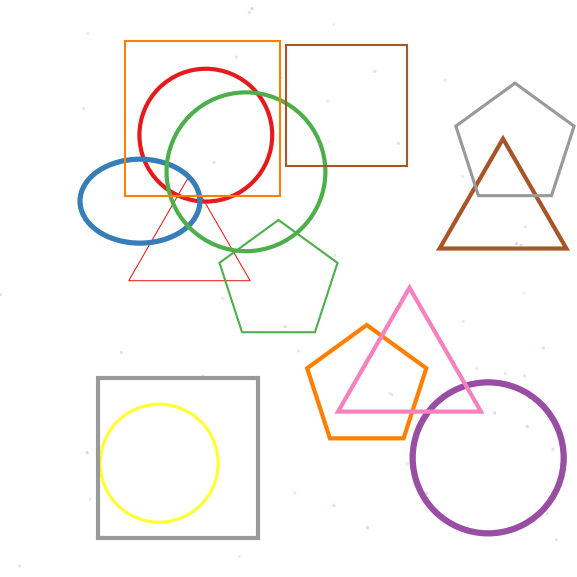[{"shape": "triangle", "thickness": 0.5, "radius": 0.61, "center": [0.328, 0.574]}, {"shape": "circle", "thickness": 2, "radius": 0.57, "center": [0.356, 0.765]}, {"shape": "oval", "thickness": 2.5, "radius": 0.52, "center": [0.242, 0.651]}, {"shape": "circle", "thickness": 2, "radius": 0.69, "center": [0.426, 0.702]}, {"shape": "pentagon", "thickness": 1, "radius": 0.54, "center": [0.482, 0.511]}, {"shape": "circle", "thickness": 3, "radius": 0.65, "center": [0.845, 0.206]}, {"shape": "square", "thickness": 1, "radius": 0.67, "center": [0.35, 0.794]}, {"shape": "pentagon", "thickness": 2, "radius": 0.54, "center": [0.635, 0.328]}, {"shape": "circle", "thickness": 1.5, "radius": 0.51, "center": [0.276, 0.197]}, {"shape": "triangle", "thickness": 2, "radius": 0.63, "center": [0.871, 0.632]}, {"shape": "square", "thickness": 1, "radius": 0.53, "center": [0.6, 0.816]}, {"shape": "triangle", "thickness": 2, "radius": 0.71, "center": [0.709, 0.358]}, {"shape": "square", "thickness": 2, "radius": 0.69, "center": [0.308, 0.206]}, {"shape": "pentagon", "thickness": 1.5, "radius": 0.54, "center": [0.892, 0.747]}]